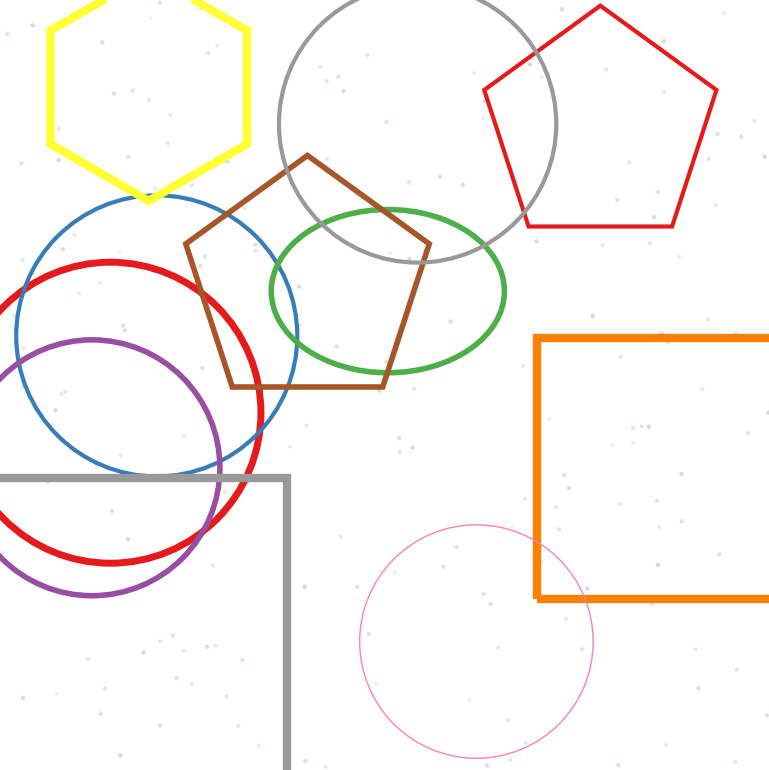[{"shape": "pentagon", "thickness": 1.5, "radius": 0.79, "center": [0.78, 0.834]}, {"shape": "circle", "thickness": 2.5, "radius": 0.98, "center": [0.143, 0.464]}, {"shape": "circle", "thickness": 1.5, "radius": 0.91, "center": [0.204, 0.564]}, {"shape": "oval", "thickness": 2, "radius": 0.76, "center": [0.504, 0.622]}, {"shape": "circle", "thickness": 2, "radius": 0.83, "center": [0.119, 0.393]}, {"shape": "square", "thickness": 3, "radius": 0.85, "center": [0.867, 0.392]}, {"shape": "hexagon", "thickness": 3, "radius": 0.74, "center": [0.193, 0.887]}, {"shape": "pentagon", "thickness": 2, "radius": 0.83, "center": [0.399, 0.632]}, {"shape": "circle", "thickness": 0.5, "radius": 0.76, "center": [0.619, 0.167]}, {"shape": "circle", "thickness": 1.5, "radius": 0.9, "center": [0.542, 0.839]}, {"shape": "square", "thickness": 3, "radius": 0.95, "center": [0.182, 0.189]}]